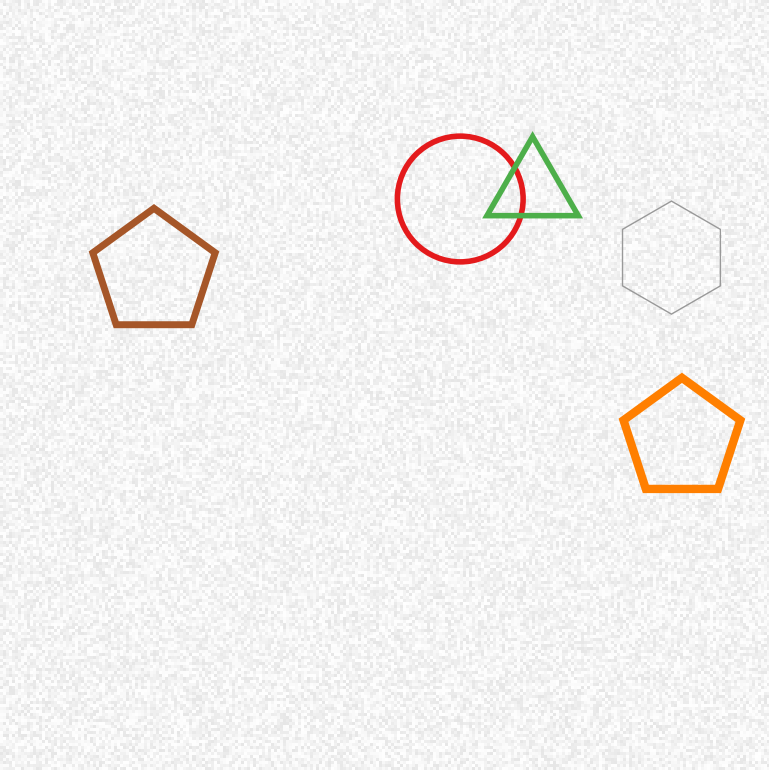[{"shape": "circle", "thickness": 2, "radius": 0.41, "center": [0.598, 0.742]}, {"shape": "triangle", "thickness": 2, "radius": 0.34, "center": [0.692, 0.754]}, {"shape": "pentagon", "thickness": 3, "radius": 0.4, "center": [0.886, 0.43]}, {"shape": "pentagon", "thickness": 2.5, "radius": 0.42, "center": [0.2, 0.646]}, {"shape": "hexagon", "thickness": 0.5, "radius": 0.37, "center": [0.872, 0.665]}]